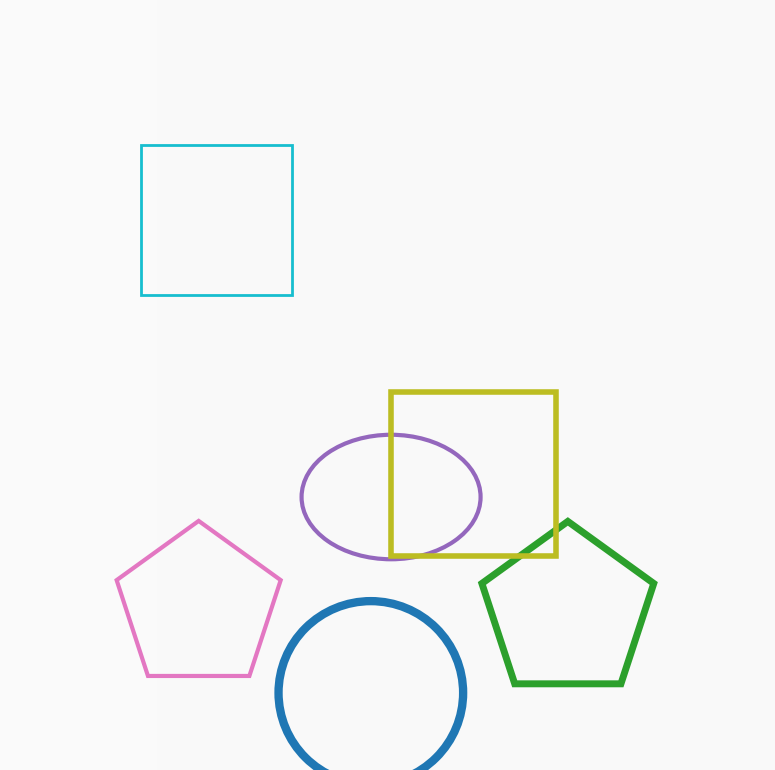[{"shape": "circle", "thickness": 3, "radius": 0.6, "center": [0.478, 0.1]}, {"shape": "pentagon", "thickness": 2.5, "radius": 0.58, "center": [0.733, 0.206]}, {"shape": "oval", "thickness": 1.5, "radius": 0.58, "center": [0.505, 0.355]}, {"shape": "pentagon", "thickness": 1.5, "radius": 0.56, "center": [0.256, 0.212]}, {"shape": "square", "thickness": 2, "radius": 0.53, "center": [0.611, 0.384]}, {"shape": "square", "thickness": 1, "radius": 0.49, "center": [0.279, 0.715]}]